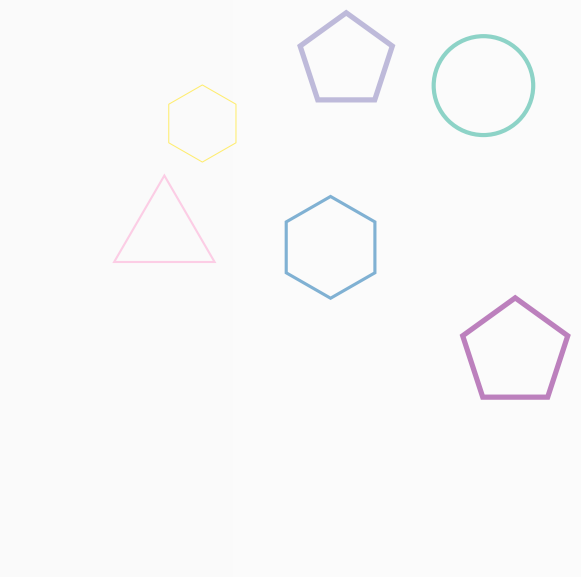[{"shape": "circle", "thickness": 2, "radius": 0.43, "center": [0.832, 0.851]}, {"shape": "pentagon", "thickness": 2.5, "radius": 0.42, "center": [0.596, 0.894]}, {"shape": "hexagon", "thickness": 1.5, "radius": 0.44, "center": [0.569, 0.571]}, {"shape": "triangle", "thickness": 1, "radius": 0.5, "center": [0.283, 0.595]}, {"shape": "pentagon", "thickness": 2.5, "radius": 0.48, "center": [0.886, 0.388]}, {"shape": "hexagon", "thickness": 0.5, "radius": 0.33, "center": [0.348, 0.785]}]